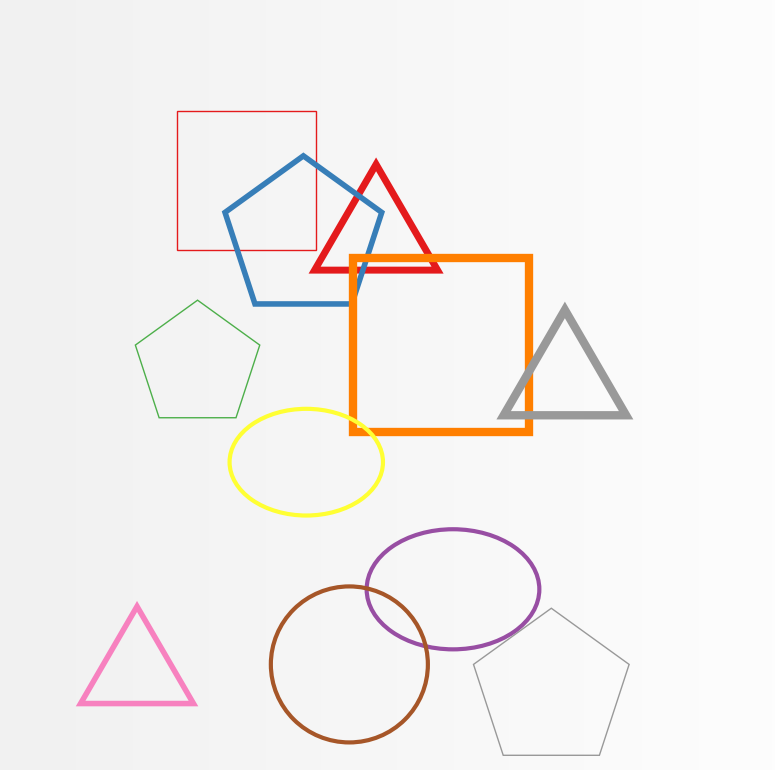[{"shape": "triangle", "thickness": 2.5, "radius": 0.46, "center": [0.485, 0.695]}, {"shape": "square", "thickness": 0.5, "radius": 0.45, "center": [0.318, 0.765]}, {"shape": "pentagon", "thickness": 2, "radius": 0.53, "center": [0.391, 0.691]}, {"shape": "pentagon", "thickness": 0.5, "radius": 0.42, "center": [0.255, 0.526]}, {"shape": "oval", "thickness": 1.5, "radius": 0.56, "center": [0.585, 0.235]}, {"shape": "square", "thickness": 3, "radius": 0.57, "center": [0.569, 0.552]}, {"shape": "oval", "thickness": 1.5, "radius": 0.49, "center": [0.395, 0.4]}, {"shape": "circle", "thickness": 1.5, "radius": 0.51, "center": [0.451, 0.137]}, {"shape": "triangle", "thickness": 2, "radius": 0.42, "center": [0.177, 0.128]}, {"shape": "pentagon", "thickness": 0.5, "radius": 0.53, "center": [0.711, 0.104]}, {"shape": "triangle", "thickness": 3, "radius": 0.46, "center": [0.729, 0.506]}]